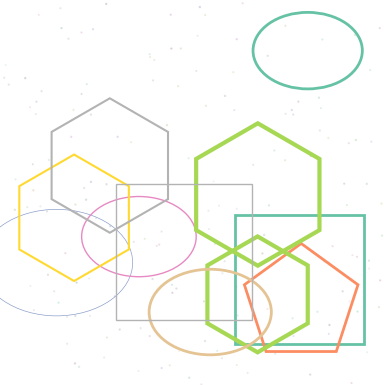[{"shape": "oval", "thickness": 2, "radius": 0.71, "center": [0.799, 0.868]}, {"shape": "square", "thickness": 2, "radius": 0.84, "center": [0.777, 0.275]}, {"shape": "pentagon", "thickness": 2, "radius": 0.78, "center": [0.782, 0.212]}, {"shape": "oval", "thickness": 0.5, "radius": 0.99, "center": [0.147, 0.318]}, {"shape": "oval", "thickness": 1, "radius": 0.74, "center": [0.361, 0.385]}, {"shape": "hexagon", "thickness": 3, "radius": 0.92, "center": [0.67, 0.495]}, {"shape": "hexagon", "thickness": 3, "radius": 0.75, "center": [0.669, 0.235]}, {"shape": "hexagon", "thickness": 1.5, "radius": 0.82, "center": [0.192, 0.434]}, {"shape": "oval", "thickness": 2, "radius": 0.79, "center": [0.546, 0.19]}, {"shape": "square", "thickness": 1, "radius": 0.88, "center": [0.479, 0.345]}, {"shape": "hexagon", "thickness": 1.5, "radius": 0.87, "center": [0.285, 0.57]}]